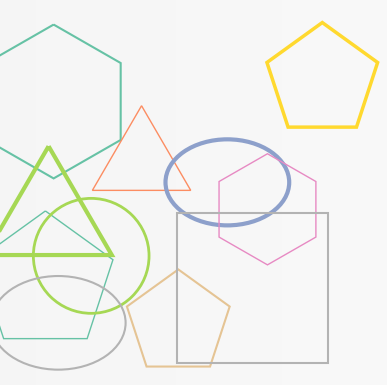[{"shape": "hexagon", "thickness": 1.5, "radius": 1.0, "center": [0.138, 0.736]}, {"shape": "pentagon", "thickness": 1, "radius": 0.92, "center": [0.117, 0.269]}, {"shape": "triangle", "thickness": 1, "radius": 0.73, "center": [0.365, 0.579]}, {"shape": "oval", "thickness": 3, "radius": 0.8, "center": [0.587, 0.526]}, {"shape": "hexagon", "thickness": 1, "radius": 0.72, "center": [0.69, 0.456]}, {"shape": "circle", "thickness": 2, "radius": 0.75, "center": [0.235, 0.335]}, {"shape": "triangle", "thickness": 3, "radius": 0.94, "center": [0.125, 0.432]}, {"shape": "pentagon", "thickness": 2.5, "radius": 0.75, "center": [0.832, 0.791]}, {"shape": "pentagon", "thickness": 1.5, "radius": 0.7, "center": [0.46, 0.161]}, {"shape": "square", "thickness": 1.5, "radius": 0.98, "center": [0.652, 0.252]}, {"shape": "oval", "thickness": 1.5, "radius": 0.87, "center": [0.15, 0.161]}]